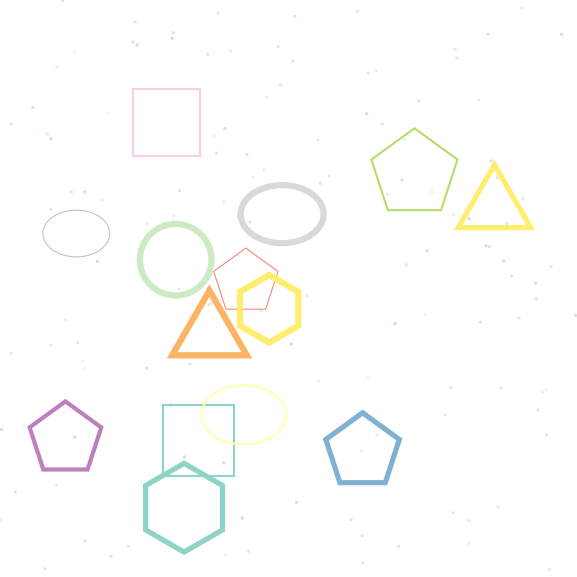[{"shape": "hexagon", "thickness": 2.5, "radius": 0.38, "center": [0.319, 0.12]}, {"shape": "square", "thickness": 1, "radius": 0.31, "center": [0.344, 0.236]}, {"shape": "oval", "thickness": 1, "radius": 0.37, "center": [0.422, 0.281]}, {"shape": "oval", "thickness": 0.5, "radius": 0.29, "center": [0.132, 0.595]}, {"shape": "pentagon", "thickness": 0.5, "radius": 0.29, "center": [0.426, 0.511]}, {"shape": "pentagon", "thickness": 2.5, "radius": 0.33, "center": [0.628, 0.217]}, {"shape": "triangle", "thickness": 3, "radius": 0.37, "center": [0.363, 0.421]}, {"shape": "pentagon", "thickness": 1, "radius": 0.39, "center": [0.718, 0.699]}, {"shape": "square", "thickness": 1, "radius": 0.29, "center": [0.288, 0.787]}, {"shape": "oval", "thickness": 3, "radius": 0.36, "center": [0.489, 0.628]}, {"shape": "pentagon", "thickness": 2, "radius": 0.33, "center": [0.113, 0.239]}, {"shape": "circle", "thickness": 3, "radius": 0.31, "center": [0.304, 0.549]}, {"shape": "hexagon", "thickness": 3, "radius": 0.29, "center": [0.466, 0.464]}, {"shape": "triangle", "thickness": 2.5, "radius": 0.36, "center": [0.856, 0.641]}]